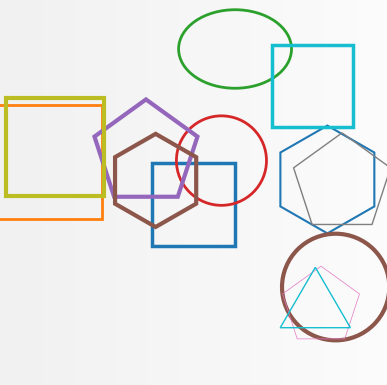[{"shape": "square", "thickness": 2.5, "radius": 0.53, "center": [0.5, 0.469]}, {"shape": "hexagon", "thickness": 1.5, "radius": 0.7, "center": [0.845, 0.534]}, {"shape": "square", "thickness": 2, "radius": 0.74, "center": [0.116, 0.578]}, {"shape": "oval", "thickness": 2, "radius": 0.73, "center": [0.607, 0.873]}, {"shape": "circle", "thickness": 2, "radius": 0.58, "center": [0.571, 0.583]}, {"shape": "pentagon", "thickness": 3, "radius": 0.7, "center": [0.377, 0.602]}, {"shape": "hexagon", "thickness": 3, "radius": 0.6, "center": [0.402, 0.531]}, {"shape": "circle", "thickness": 3, "radius": 0.69, "center": [0.866, 0.254]}, {"shape": "pentagon", "thickness": 0.5, "radius": 0.52, "center": [0.828, 0.204]}, {"shape": "pentagon", "thickness": 1, "radius": 0.66, "center": [0.883, 0.523]}, {"shape": "square", "thickness": 3, "radius": 0.63, "center": [0.142, 0.618]}, {"shape": "square", "thickness": 2.5, "radius": 0.53, "center": [0.806, 0.776]}, {"shape": "triangle", "thickness": 1, "radius": 0.52, "center": [0.814, 0.201]}]